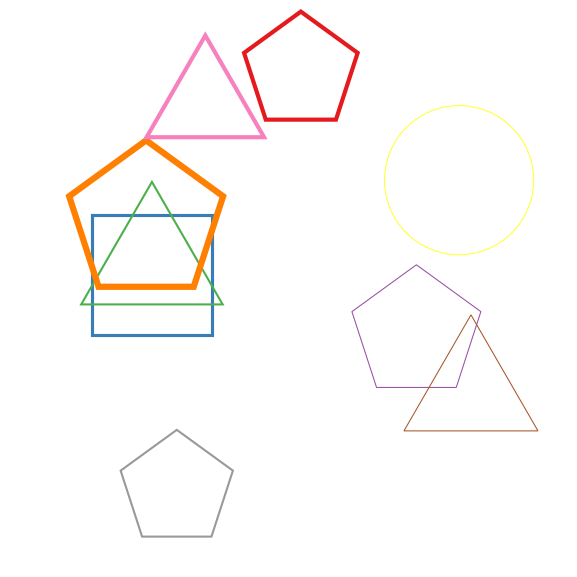[{"shape": "pentagon", "thickness": 2, "radius": 0.52, "center": [0.521, 0.876]}, {"shape": "square", "thickness": 1.5, "radius": 0.52, "center": [0.263, 0.523]}, {"shape": "triangle", "thickness": 1, "radius": 0.71, "center": [0.263, 0.543]}, {"shape": "pentagon", "thickness": 0.5, "radius": 0.59, "center": [0.721, 0.423]}, {"shape": "pentagon", "thickness": 3, "radius": 0.7, "center": [0.253, 0.616]}, {"shape": "circle", "thickness": 0.5, "radius": 0.65, "center": [0.795, 0.687]}, {"shape": "triangle", "thickness": 0.5, "radius": 0.67, "center": [0.816, 0.32]}, {"shape": "triangle", "thickness": 2, "radius": 0.59, "center": [0.356, 0.82]}, {"shape": "pentagon", "thickness": 1, "radius": 0.51, "center": [0.306, 0.153]}]